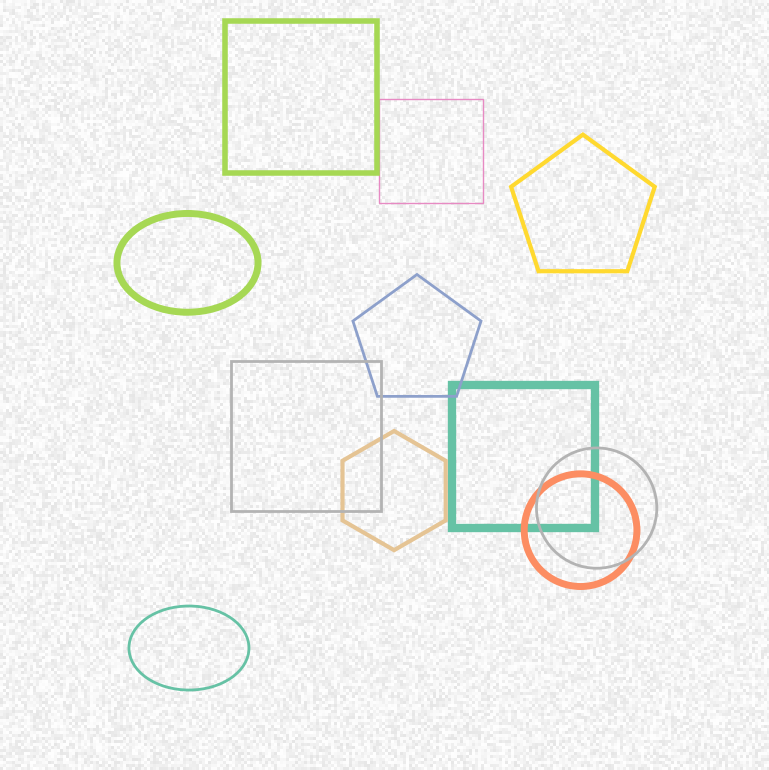[{"shape": "oval", "thickness": 1, "radius": 0.39, "center": [0.245, 0.158]}, {"shape": "square", "thickness": 3, "radius": 0.46, "center": [0.68, 0.407]}, {"shape": "circle", "thickness": 2.5, "radius": 0.37, "center": [0.754, 0.311]}, {"shape": "pentagon", "thickness": 1, "radius": 0.44, "center": [0.542, 0.556]}, {"shape": "square", "thickness": 0.5, "radius": 0.34, "center": [0.56, 0.804]}, {"shape": "square", "thickness": 2, "radius": 0.49, "center": [0.391, 0.874]}, {"shape": "oval", "thickness": 2.5, "radius": 0.46, "center": [0.244, 0.659]}, {"shape": "pentagon", "thickness": 1.5, "radius": 0.49, "center": [0.757, 0.727]}, {"shape": "hexagon", "thickness": 1.5, "radius": 0.39, "center": [0.512, 0.363]}, {"shape": "circle", "thickness": 1, "radius": 0.39, "center": [0.775, 0.34]}, {"shape": "square", "thickness": 1, "radius": 0.49, "center": [0.397, 0.434]}]